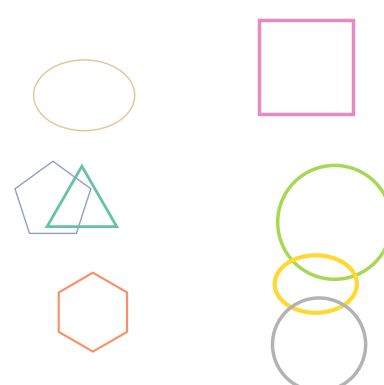[{"shape": "triangle", "thickness": 2, "radius": 0.52, "center": [0.213, 0.464]}, {"shape": "hexagon", "thickness": 1.5, "radius": 0.51, "center": [0.241, 0.189]}, {"shape": "pentagon", "thickness": 1, "radius": 0.52, "center": [0.137, 0.478]}, {"shape": "square", "thickness": 2.5, "radius": 0.61, "center": [0.796, 0.825]}, {"shape": "circle", "thickness": 2.5, "radius": 0.74, "center": [0.869, 0.422]}, {"shape": "oval", "thickness": 3, "radius": 0.53, "center": [0.82, 0.262]}, {"shape": "oval", "thickness": 1, "radius": 0.66, "center": [0.219, 0.752]}, {"shape": "circle", "thickness": 2.5, "radius": 0.6, "center": [0.829, 0.105]}]